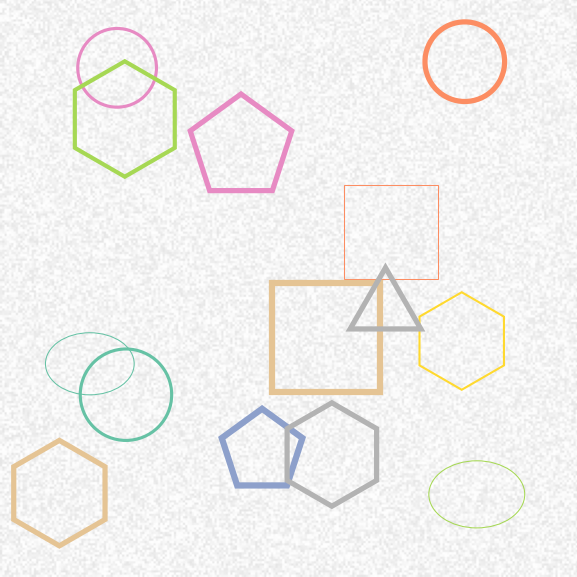[{"shape": "circle", "thickness": 1.5, "radius": 0.4, "center": [0.218, 0.316]}, {"shape": "oval", "thickness": 0.5, "radius": 0.38, "center": [0.156, 0.369]}, {"shape": "circle", "thickness": 2.5, "radius": 0.34, "center": [0.805, 0.892]}, {"shape": "square", "thickness": 0.5, "radius": 0.41, "center": [0.677, 0.597]}, {"shape": "pentagon", "thickness": 3, "radius": 0.37, "center": [0.454, 0.218]}, {"shape": "pentagon", "thickness": 2.5, "radius": 0.46, "center": [0.417, 0.744]}, {"shape": "circle", "thickness": 1.5, "radius": 0.34, "center": [0.203, 0.882]}, {"shape": "oval", "thickness": 0.5, "radius": 0.42, "center": [0.826, 0.143]}, {"shape": "hexagon", "thickness": 2, "radius": 0.5, "center": [0.216, 0.793]}, {"shape": "hexagon", "thickness": 1, "radius": 0.42, "center": [0.8, 0.409]}, {"shape": "square", "thickness": 3, "radius": 0.47, "center": [0.564, 0.414]}, {"shape": "hexagon", "thickness": 2.5, "radius": 0.46, "center": [0.103, 0.145]}, {"shape": "hexagon", "thickness": 2.5, "radius": 0.45, "center": [0.575, 0.212]}, {"shape": "triangle", "thickness": 2.5, "radius": 0.35, "center": [0.668, 0.465]}]